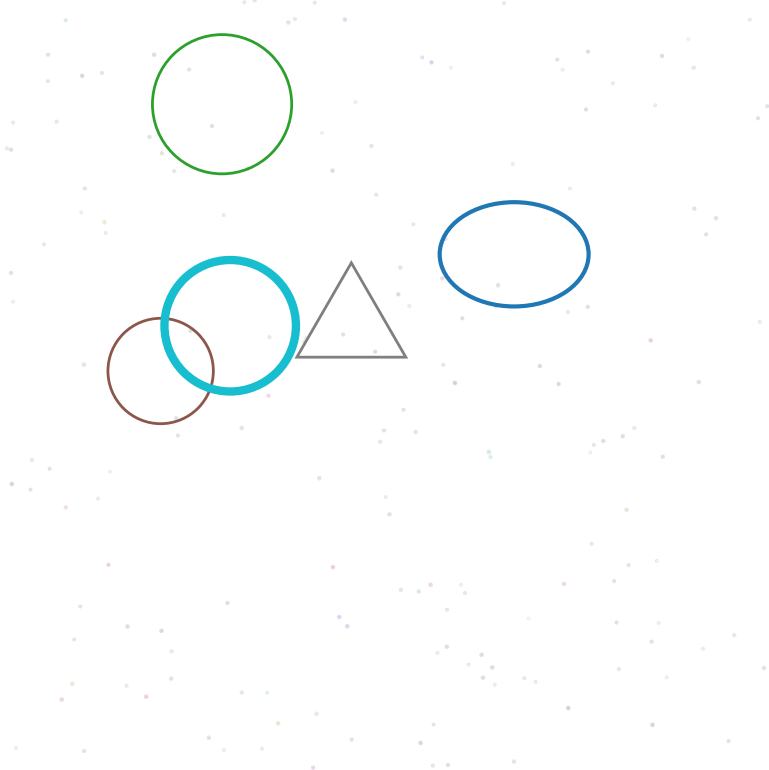[{"shape": "oval", "thickness": 1.5, "radius": 0.48, "center": [0.668, 0.67]}, {"shape": "circle", "thickness": 1, "radius": 0.45, "center": [0.288, 0.865]}, {"shape": "circle", "thickness": 1, "radius": 0.34, "center": [0.209, 0.518]}, {"shape": "triangle", "thickness": 1, "radius": 0.41, "center": [0.456, 0.577]}, {"shape": "circle", "thickness": 3, "radius": 0.43, "center": [0.299, 0.577]}]